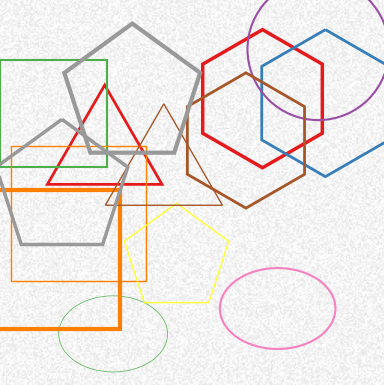[{"shape": "hexagon", "thickness": 2.5, "radius": 0.9, "center": [0.682, 0.744]}, {"shape": "triangle", "thickness": 2, "radius": 0.86, "center": [0.272, 0.607]}, {"shape": "hexagon", "thickness": 2, "radius": 0.95, "center": [0.845, 0.732]}, {"shape": "square", "thickness": 1.5, "radius": 0.7, "center": [0.138, 0.705]}, {"shape": "oval", "thickness": 0.5, "radius": 0.71, "center": [0.294, 0.133]}, {"shape": "circle", "thickness": 1.5, "radius": 0.92, "center": [0.827, 0.872]}, {"shape": "square", "thickness": 1, "radius": 0.88, "center": [0.204, 0.446]}, {"shape": "square", "thickness": 3, "radius": 0.9, "center": [0.132, 0.326]}, {"shape": "pentagon", "thickness": 1, "radius": 0.71, "center": [0.459, 0.329]}, {"shape": "hexagon", "thickness": 2, "radius": 0.88, "center": [0.639, 0.635]}, {"shape": "triangle", "thickness": 1, "radius": 0.88, "center": [0.426, 0.555]}, {"shape": "oval", "thickness": 1.5, "radius": 0.75, "center": [0.721, 0.199]}, {"shape": "pentagon", "thickness": 2.5, "radius": 0.9, "center": [0.161, 0.51]}, {"shape": "pentagon", "thickness": 3, "radius": 0.93, "center": [0.344, 0.753]}]